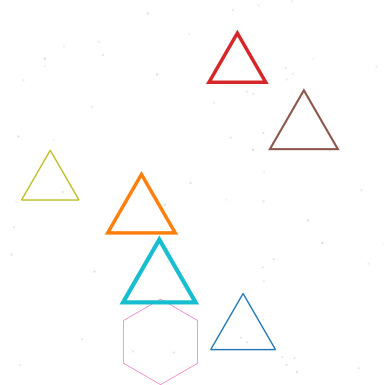[{"shape": "triangle", "thickness": 1, "radius": 0.49, "center": [0.631, 0.14]}, {"shape": "triangle", "thickness": 2.5, "radius": 0.51, "center": [0.367, 0.446]}, {"shape": "triangle", "thickness": 2.5, "radius": 0.43, "center": [0.617, 0.829]}, {"shape": "triangle", "thickness": 1.5, "radius": 0.51, "center": [0.789, 0.664]}, {"shape": "hexagon", "thickness": 0.5, "radius": 0.56, "center": [0.417, 0.112]}, {"shape": "triangle", "thickness": 1, "radius": 0.43, "center": [0.131, 0.524]}, {"shape": "triangle", "thickness": 3, "radius": 0.54, "center": [0.414, 0.269]}]